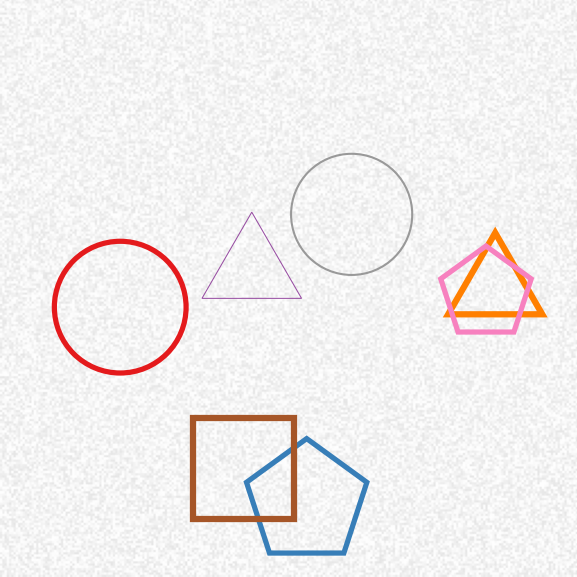[{"shape": "circle", "thickness": 2.5, "radius": 0.57, "center": [0.208, 0.467]}, {"shape": "pentagon", "thickness": 2.5, "radius": 0.55, "center": [0.531, 0.13]}, {"shape": "triangle", "thickness": 0.5, "radius": 0.5, "center": [0.436, 0.532]}, {"shape": "triangle", "thickness": 3, "radius": 0.47, "center": [0.858, 0.502]}, {"shape": "square", "thickness": 3, "radius": 0.43, "center": [0.421, 0.188]}, {"shape": "pentagon", "thickness": 2.5, "radius": 0.41, "center": [0.842, 0.491]}, {"shape": "circle", "thickness": 1, "radius": 0.52, "center": [0.609, 0.628]}]